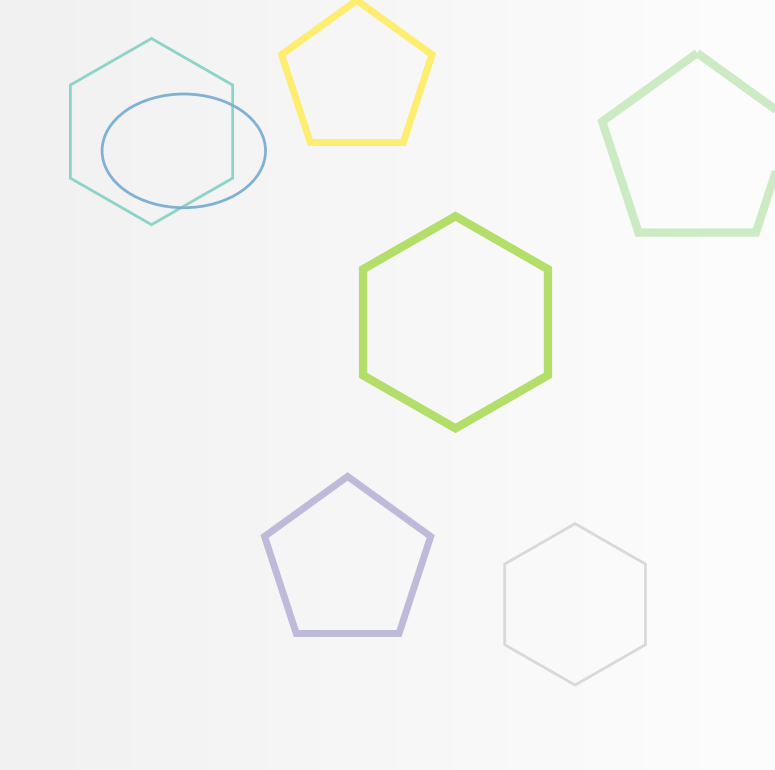[{"shape": "hexagon", "thickness": 1, "radius": 0.6, "center": [0.196, 0.829]}, {"shape": "pentagon", "thickness": 2.5, "radius": 0.56, "center": [0.449, 0.268]}, {"shape": "oval", "thickness": 1, "radius": 0.53, "center": [0.237, 0.804]}, {"shape": "hexagon", "thickness": 3, "radius": 0.69, "center": [0.588, 0.581]}, {"shape": "hexagon", "thickness": 1, "radius": 0.52, "center": [0.742, 0.215]}, {"shape": "pentagon", "thickness": 3, "radius": 0.64, "center": [0.9, 0.802]}, {"shape": "pentagon", "thickness": 2.5, "radius": 0.51, "center": [0.46, 0.898]}]